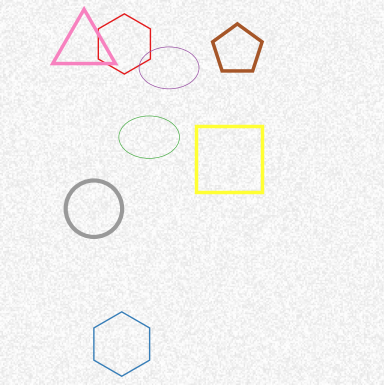[{"shape": "hexagon", "thickness": 1, "radius": 0.39, "center": [0.323, 0.886]}, {"shape": "hexagon", "thickness": 1, "radius": 0.42, "center": [0.316, 0.106]}, {"shape": "oval", "thickness": 0.5, "radius": 0.39, "center": [0.387, 0.644]}, {"shape": "oval", "thickness": 0.5, "radius": 0.39, "center": [0.439, 0.824]}, {"shape": "square", "thickness": 2.5, "radius": 0.43, "center": [0.595, 0.588]}, {"shape": "pentagon", "thickness": 2.5, "radius": 0.34, "center": [0.617, 0.87]}, {"shape": "triangle", "thickness": 2.5, "radius": 0.47, "center": [0.218, 0.882]}, {"shape": "circle", "thickness": 3, "radius": 0.37, "center": [0.244, 0.458]}]